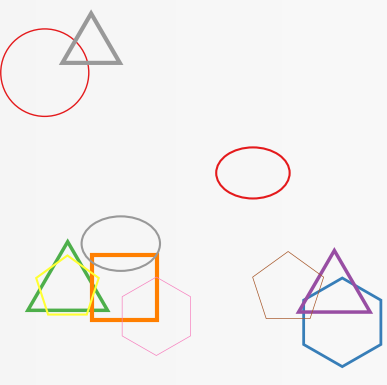[{"shape": "circle", "thickness": 1, "radius": 0.57, "center": [0.116, 0.811]}, {"shape": "oval", "thickness": 1.5, "radius": 0.47, "center": [0.653, 0.551]}, {"shape": "hexagon", "thickness": 2, "radius": 0.58, "center": [0.883, 0.163]}, {"shape": "triangle", "thickness": 2.5, "radius": 0.59, "center": [0.175, 0.253]}, {"shape": "triangle", "thickness": 2.5, "radius": 0.53, "center": [0.863, 0.243]}, {"shape": "square", "thickness": 3, "radius": 0.42, "center": [0.321, 0.253]}, {"shape": "pentagon", "thickness": 1.5, "radius": 0.42, "center": [0.174, 0.252]}, {"shape": "pentagon", "thickness": 0.5, "radius": 0.48, "center": [0.744, 0.25]}, {"shape": "hexagon", "thickness": 0.5, "radius": 0.51, "center": [0.403, 0.178]}, {"shape": "triangle", "thickness": 3, "radius": 0.43, "center": [0.235, 0.879]}, {"shape": "oval", "thickness": 1.5, "radius": 0.51, "center": [0.312, 0.367]}]